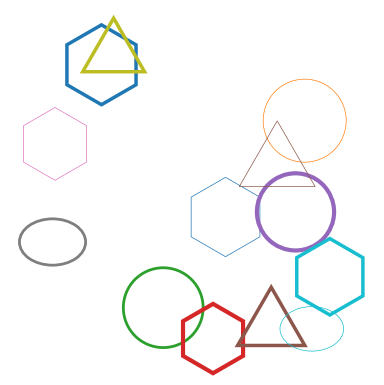[{"shape": "hexagon", "thickness": 0.5, "radius": 0.52, "center": [0.586, 0.436]}, {"shape": "hexagon", "thickness": 2.5, "radius": 0.52, "center": [0.264, 0.832]}, {"shape": "circle", "thickness": 0.5, "radius": 0.54, "center": [0.791, 0.687]}, {"shape": "circle", "thickness": 2, "radius": 0.52, "center": [0.424, 0.201]}, {"shape": "hexagon", "thickness": 3, "radius": 0.45, "center": [0.553, 0.121]}, {"shape": "circle", "thickness": 3, "radius": 0.5, "center": [0.768, 0.45]}, {"shape": "triangle", "thickness": 0.5, "radius": 0.57, "center": [0.72, 0.572]}, {"shape": "triangle", "thickness": 2.5, "radius": 0.5, "center": [0.704, 0.153]}, {"shape": "hexagon", "thickness": 0.5, "radius": 0.47, "center": [0.143, 0.626]}, {"shape": "oval", "thickness": 2, "radius": 0.43, "center": [0.136, 0.371]}, {"shape": "triangle", "thickness": 2.5, "radius": 0.46, "center": [0.295, 0.86]}, {"shape": "oval", "thickness": 0.5, "radius": 0.41, "center": [0.81, 0.146]}, {"shape": "hexagon", "thickness": 2.5, "radius": 0.5, "center": [0.857, 0.281]}]